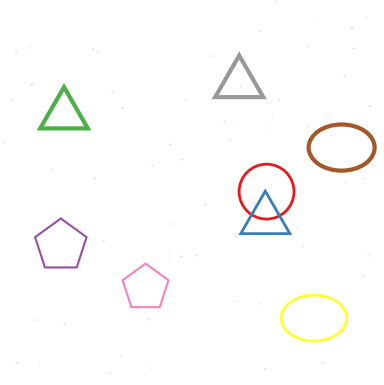[{"shape": "circle", "thickness": 2, "radius": 0.36, "center": [0.692, 0.502]}, {"shape": "triangle", "thickness": 2, "radius": 0.37, "center": [0.689, 0.43]}, {"shape": "triangle", "thickness": 3, "radius": 0.36, "center": [0.166, 0.702]}, {"shape": "pentagon", "thickness": 1.5, "radius": 0.35, "center": [0.158, 0.362]}, {"shape": "oval", "thickness": 2, "radius": 0.43, "center": [0.816, 0.174]}, {"shape": "oval", "thickness": 3, "radius": 0.43, "center": [0.887, 0.617]}, {"shape": "pentagon", "thickness": 1.5, "radius": 0.31, "center": [0.378, 0.253]}, {"shape": "triangle", "thickness": 3, "radius": 0.36, "center": [0.621, 0.784]}]